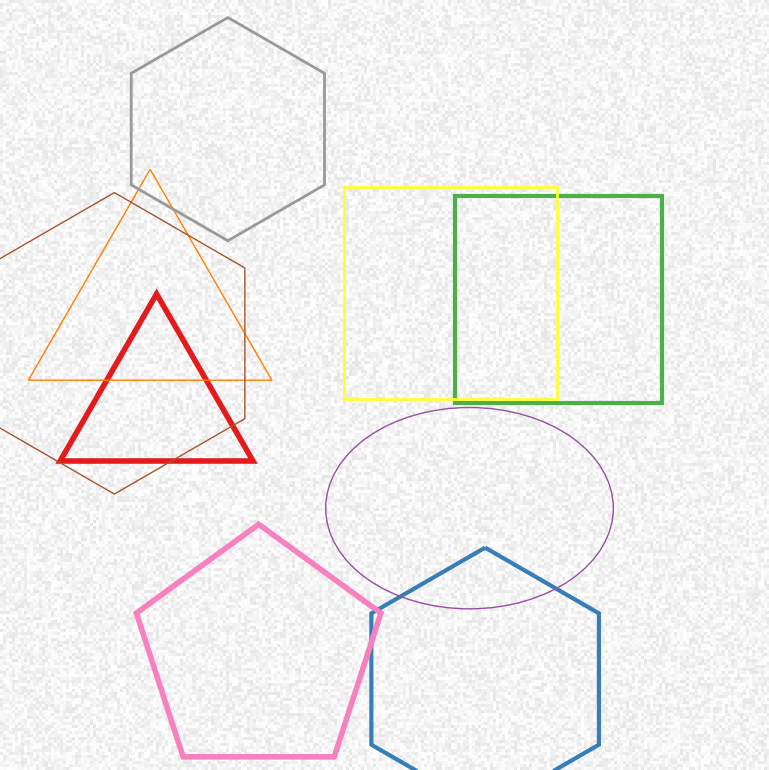[{"shape": "triangle", "thickness": 2, "radius": 0.72, "center": [0.203, 0.474]}, {"shape": "hexagon", "thickness": 1.5, "radius": 0.85, "center": [0.63, 0.118]}, {"shape": "square", "thickness": 1.5, "radius": 0.67, "center": [0.725, 0.611]}, {"shape": "oval", "thickness": 0.5, "radius": 0.93, "center": [0.61, 0.34]}, {"shape": "triangle", "thickness": 0.5, "radius": 0.91, "center": [0.195, 0.597]}, {"shape": "square", "thickness": 1, "radius": 0.69, "center": [0.585, 0.619]}, {"shape": "hexagon", "thickness": 0.5, "radius": 0.98, "center": [0.148, 0.554]}, {"shape": "pentagon", "thickness": 2, "radius": 0.83, "center": [0.336, 0.152]}, {"shape": "hexagon", "thickness": 1, "radius": 0.72, "center": [0.296, 0.832]}]